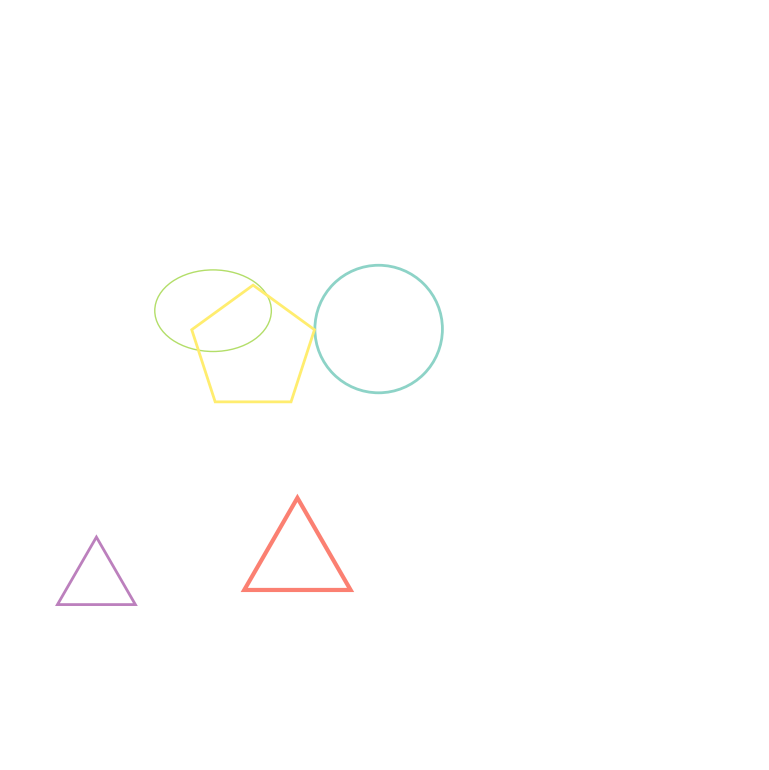[{"shape": "circle", "thickness": 1, "radius": 0.41, "center": [0.492, 0.573]}, {"shape": "triangle", "thickness": 1.5, "radius": 0.4, "center": [0.386, 0.274]}, {"shape": "oval", "thickness": 0.5, "radius": 0.38, "center": [0.277, 0.596]}, {"shape": "triangle", "thickness": 1, "radius": 0.29, "center": [0.125, 0.244]}, {"shape": "pentagon", "thickness": 1, "radius": 0.42, "center": [0.329, 0.546]}]